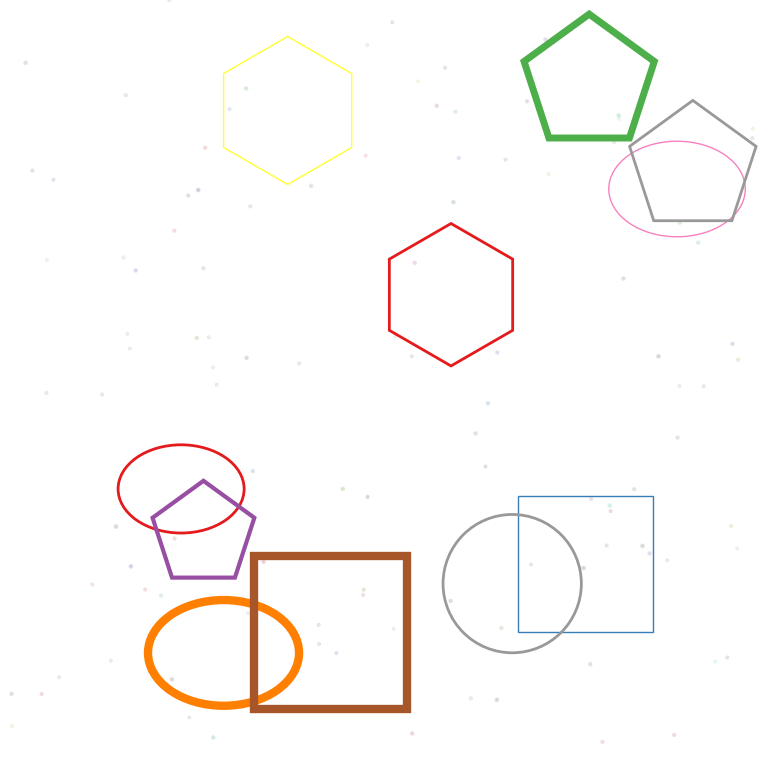[{"shape": "oval", "thickness": 1, "radius": 0.41, "center": [0.235, 0.365]}, {"shape": "hexagon", "thickness": 1, "radius": 0.46, "center": [0.586, 0.617]}, {"shape": "square", "thickness": 0.5, "radius": 0.44, "center": [0.76, 0.268]}, {"shape": "pentagon", "thickness": 2.5, "radius": 0.44, "center": [0.765, 0.893]}, {"shape": "pentagon", "thickness": 1.5, "radius": 0.35, "center": [0.264, 0.306]}, {"shape": "oval", "thickness": 3, "radius": 0.49, "center": [0.29, 0.152]}, {"shape": "hexagon", "thickness": 0.5, "radius": 0.48, "center": [0.374, 0.857]}, {"shape": "square", "thickness": 3, "radius": 0.5, "center": [0.429, 0.179]}, {"shape": "oval", "thickness": 0.5, "radius": 0.44, "center": [0.879, 0.755]}, {"shape": "circle", "thickness": 1, "radius": 0.45, "center": [0.665, 0.242]}, {"shape": "pentagon", "thickness": 1, "radius": 0.43, "center": [0.9, 0.783]}]